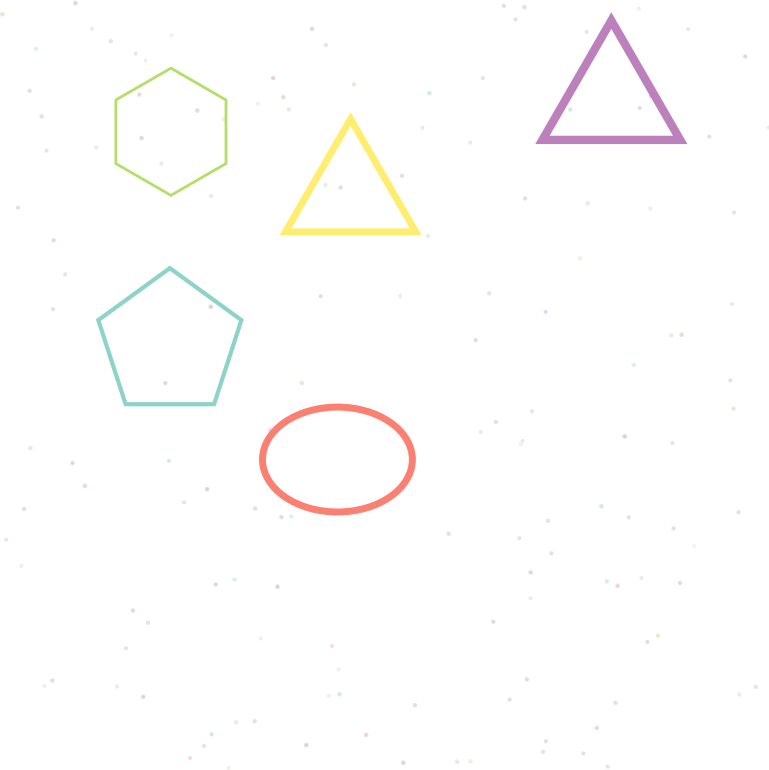[{"shape": "pentagon", "thickness": 1.5, "radius": 0.49, "center": [0.221, 0.554]}, {"shape": "oval", "thickness": 2.5, "radius": 0.49, "center": [0.438, 0.403]}, {"shape": "hexagon", "thickness": 1, "radius": 0.41, "center": [0.222, 0.829]}, {"shape": "triangle", "thickness": 3, "radius": 0.52, "center": [0.794, 0.87]}, {"shape": "triangle", "thickness": 2.5, "radius": 0.49, "center": [0.455, 0.748]}]